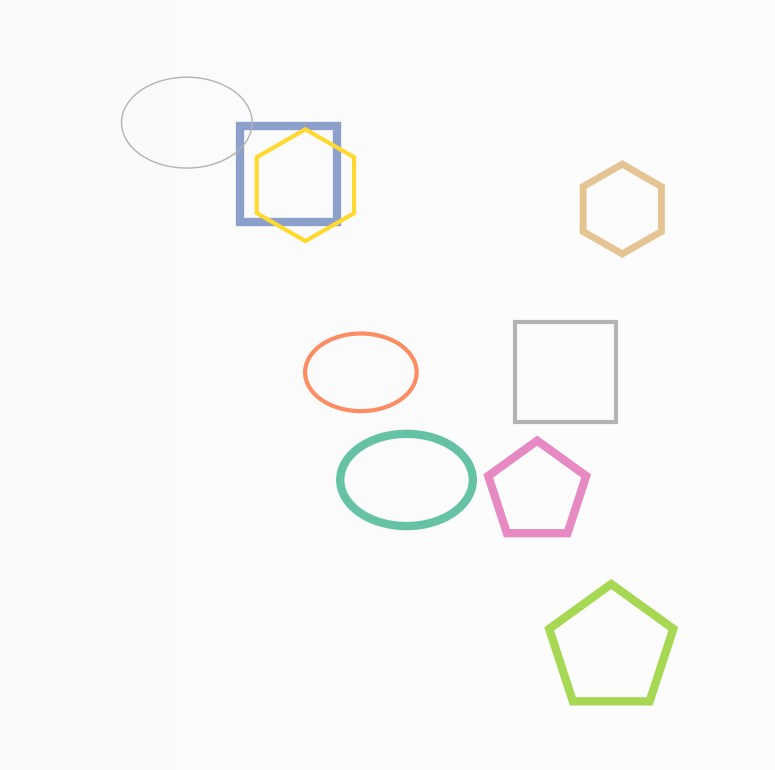[{"shape": "oval", "thickness": 3, "radius": 0.43, "center": [0.525, 0.377]}, {"shape": "oval", "thickness": 1.5, "radius": 0.36, "center": [0.466, 0.516]}, {"shape": "square", "thickness": 3, "radius": 0.31, "center": [0.372, 0.774]}, {"shape": "pentagon", "thickness": 3, "radius": 0.33, "center": [0.693, 0.361]}, {"shape": "pentagon", "thickness": 3, "radius": 0.42, "center": [0.789, 0.157]}, {"shape": "hexagon", "thickness": 1.5, "radius": 0.36, "center": [0.394, 0.759]}, {"shape": "hexagon", "thickness": 2.5, "radius": 0.29, "center": [0.803, 0.729]}, {"shape": "oval", "thickness": 0.5, "radius": 0.42, "center": [0.241, 0.841]}, {"shape": "square", "thickness": 1.5, "radius": 0.33, "center": [0.729, 0.517]}]